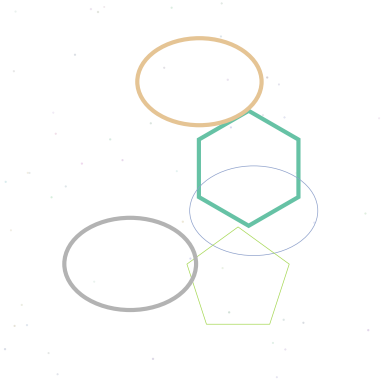[{"shape": "hexagon", "thickness": 3, "radius": 0.75, "center": [0.646, 0.563]}, {"shape": "oval", "thickness": 0.5, "radius": 0.83, "center": [0.659, 0.453]}, {"shape": "pentagon", "thickness": 0.5, "radius": 0.7, "center": [0.618, 0.271]}, {"shape": "oval", "thickness": 3, "radius": 0.81, "center": [0.518, 0.788]}, {"shape": "oval", "thickness": 3, "radius": 0.86, "center": [0.338, 0.314]}]